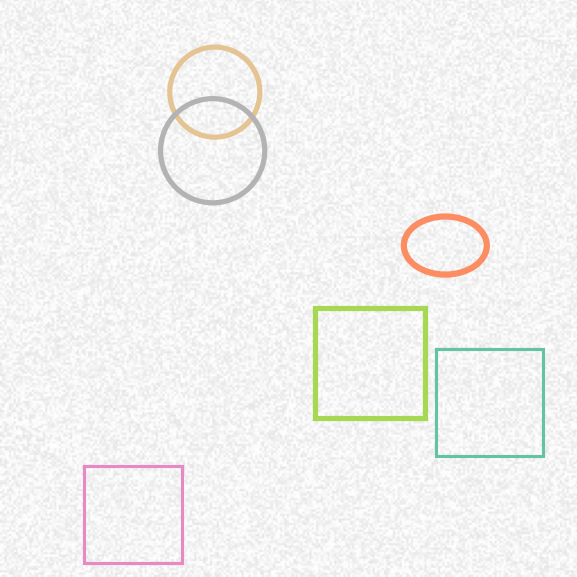[{"shape": "square", "thickness": 1.5, "radius": 0.46, "center": [0.848, 0.302]}, {"shape": "oval", "thickness": 3, "radius": 0.36, "center": [0.771, 0.574]}, {"shape": "square", "thickness": 1.5, "radius": 0.42, "center": [0.231, 0.108]}, {"shape": "square", "thickness": 2.5, "radius": 0.48, "center": [0.64, 0.37]}, {"shape": "circle", "thickness": 2.5, "radius": 0.39, "center": [0.372, 0.84]}, {"shape": "circle", "thickness": 2.5, "radius": 0.45, "center": [0.368, 0.738]}]